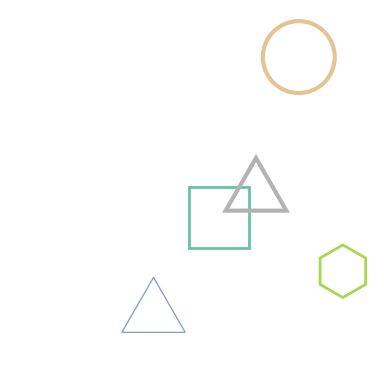[{"shape": "square", "thickness": 2, "radius": 0.39, "center": [0.569, 0.434]}, {"shape": "triangle", "thickness": 1, "radius": 0.48, "center": [0.399, 0.184]}, {"shape": "hexagon", "thickness": 2, "radius": 0.34, "center": [0.891, 0.296]}, {"shape": "circle", "thickness": 3, "radius": 0.47, "center": [0.776, 0.852]}, {"shape": "triangle", "thickness": 3, "radius": 0.46, "center": [0.665, 0.498]}]